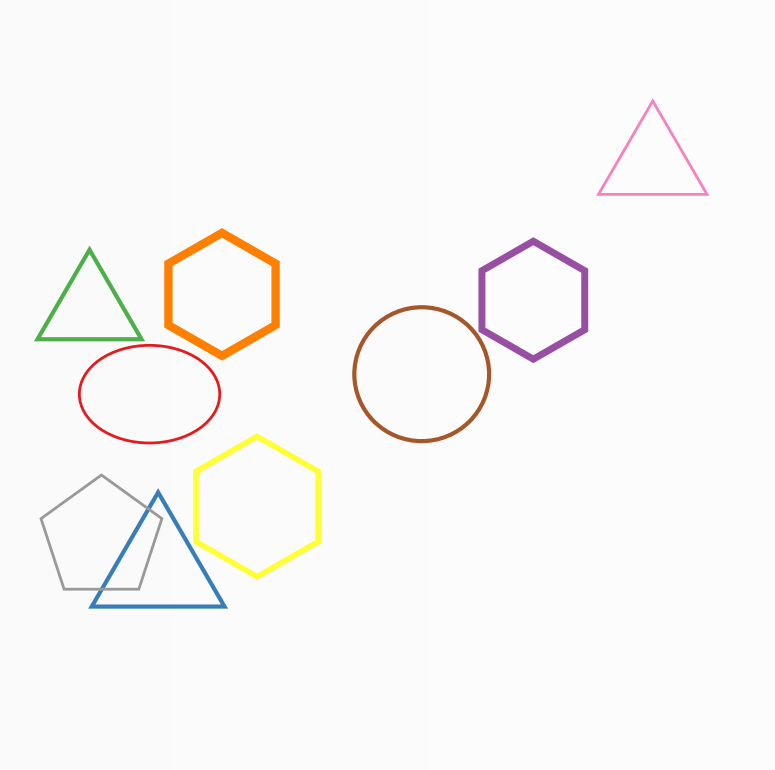[{"shape": "oval", "thickness": 1, "radius": 0.45, "center": [0.193, 0.488]}, {"shape": "triangle", "thickness": 1.5, "radius": 0.49, "center": [0.204, 0.262]}, {"shape": "triangle", "thickness": 1.5, "radius": 0.39, "center": [0.116, 0.598]}, {"shape": "hexagon", "thickness": 2.5, "radius": 0.38, "center": [0.688, 0.61]}, {"shape": "hexagon", "thickness": 3, "radius": 0.4, "center": [0.286, 0.618]}, {"shape": "hexagon", "thickness": 2, "radius": 0.46, "center": [0.332, 0.342]}, {"shape": "circle", "thickness": 1.5, "radius": 0.43, "center": [0.544, 0.514]}, {"shape": "triangle", "thickness": 1, "radius": 0.4, "center": [0.842, 0.788]}, {"shape": "pentagon", "thickness": 1, "radius": 0.41, "center": [0.131, 0.301]}]